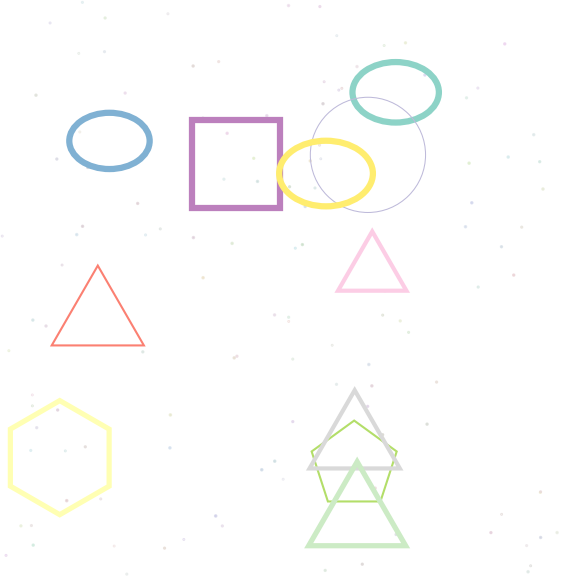[{"shape": "oval", "thickness": 3, "radius": 0.37, "center": [0.685, 0.839]}, {"shape": "hexagon", "thickness": 2.5, "radius": 0.49, "center": [0.103, 0.207]}, {"shape": "circle", "thickness": 0.5, "radius": 0.5, "center": [0.637, 0.731]}, {"shape": "triangle", "thickness": 1, "radius": 0.46, "center": [0.169, 0.447]}, {"shape": "oval", "thickness": 3, "radius": 0.35, "center": [0.19, 0.755]}, {"shape": "pentagon", "thickness": 1, "radius": 0.39, "center": [0.613, 0.193]}, {"shape": "triangle", "thickness": 2, "radius": 0.34, "center": [0.645, 0.53]}, {"shape": "triangle", "thickness": 2, "radius": 0.45, "center": [0.614, 0.233]}, {"shape": "square", "thickness": 3, "radius": 0.38, "center": [0.409, 0.715]}, {"shape": "triangle", "thickness": 2.5, "radius": 0.48, "center": [0.618, 0.103]}, {"shape": "oval", "thickness": 3, "radius": 0.41, "center": [0.565, 0.699]}]